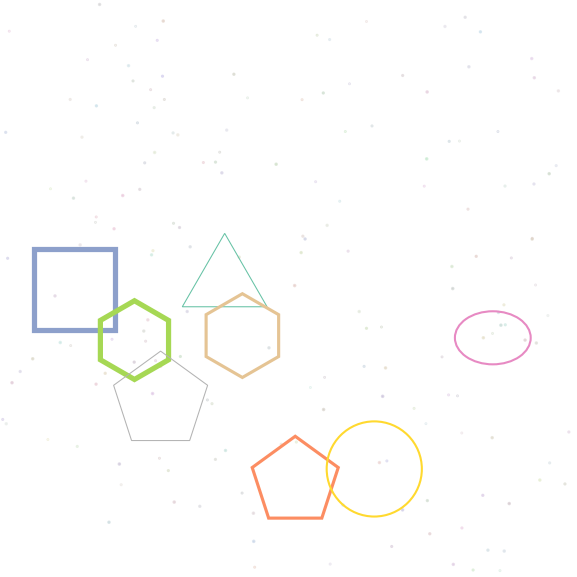[{"shape": "triangle", "thickness": 0.5, "radius": 0.42, "center": [0.389, 0.51]}, {"shape": "pentagon", "thickness": 1.5, "radius": 0.39, "center": [0.511, 0.165]}, {"shape": "square", "thickness": 2.5, "radius": 0.35, "center": [0.129, 0.498]}, {"shape": "oval", "thickness": 1, "radius": 0.33, "center": [0.853, 0.414]}, {"shape": "hexagon", "thickness": 2.5, "radius": 0.34, "center": [0.233, 0.41]}, {"shape": "circle", "thickness": 1, "radius": 0.41, "center": [0.648, 0.187]}, {"shape": "hexagon", "thickness": 1.5, "radius": 0.36, "center": [0.42, 0.418]}, {"shape": "pentagon", "thickness": 0.5, "radius": 0.43, "center": [0.278, 0.306]}]